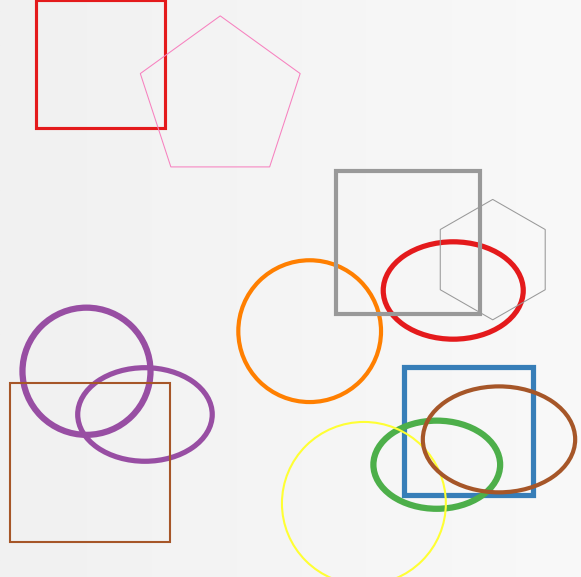[{"shape": "square", "thickness": 1.5, "radius": 0.55, "center": [0.173, 0.889]}, {"shape": "oval", "thickness": 2.5, "radius": 0.6, "center": [0.78, 0.496]}, {"shape": "square", "thickness": 2.5, "radius": 0.55, "center": [0.807, 0.252]}, {"shape": "oval", "thickness": 3, "radius": 0.55, "center": [0.751, 0.194]}, {"shape": "circle", "thickness": 3, "radius": 0.55, "center": [0.149, 0.356]}, {"shape": "oval", "thickness": 2.5, "radius": 0.58, "center": [0.249, 0.281]}, {"shape": "circle", "thickness": 2, "radius": 0.61, "center": [0.533, 0.426]}, {"shape": "circle", "thickness": 1, "radius": 0.7, "center": [0.626, 0.127]}, {"shape": "square", "thickness": 1, "radius": 0.69, "center": [0.155, 0.198]}, {"shape": "oval", "thickness": 2, "radius": 0.66, "center": [0.858, 0.238]}, {"shape": "pentagon", "thickness": 0.5, "radius": 0.72, "center": [0.379, 0.827]}, {"shape": "square", "thickness": 2, "radius": 0.62, "center": [0.702, 0.579]}, {"shape": "hexagon", "thickness": 0.5, "radius": 0.52, "center": [0.848, 0.55]}]